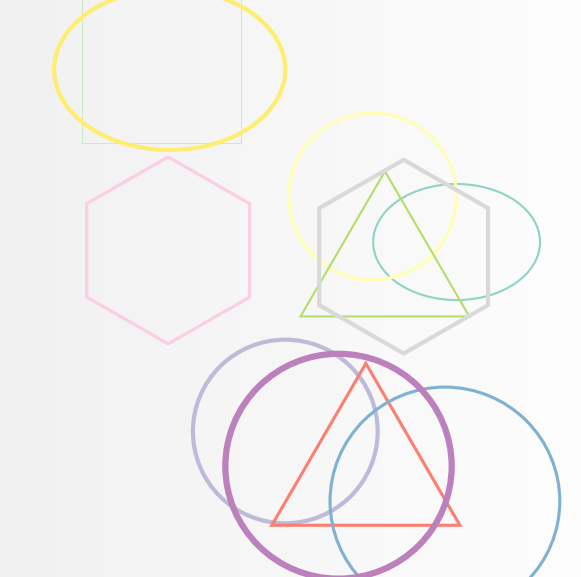[{"shape": "oval", "thickness": 1, "radius": 0.72, "center": [0.786, 0.58]}, {"shape": "circle", "thickness": 1.5, "radius": 0.72, "center": [0.641, 0.659]}, {"shape": "circle", "thickness": 2, "radius": 0.79, "center": [0.491, 0.252]}, {"shape": "triangle", "thickness": 1.5, "radius": 0.93, "center": [0.629, 0.183]}, {"shape": "circle", "thickness": 1.5, "radius": 0.99, "center": [0.765, 0.131]}, {"shape": "triangle", "thickness": 1, "radius": 0.84, "center": [0.662, 0.535]}, {"shape": "hexagon", "thickness": 1.5, "radius": 0.81, "center": [0.289, 0.566]}, {"shape": "hexagon", "thickness": 2, "radius": 0.84, "center": [0.694, 0.555]}, {"shape": "circle", "thickness": 3, "radius": 0.97, "center": [0.582, 0.192]}, {"shape": "square", "thickness": 0.5, "radius": 0.68, "center": [0.277, 0.888]}, {"shape": "oval", "thickness": 2, "radius": 0.99, "center": [0.292, 0.879]}]